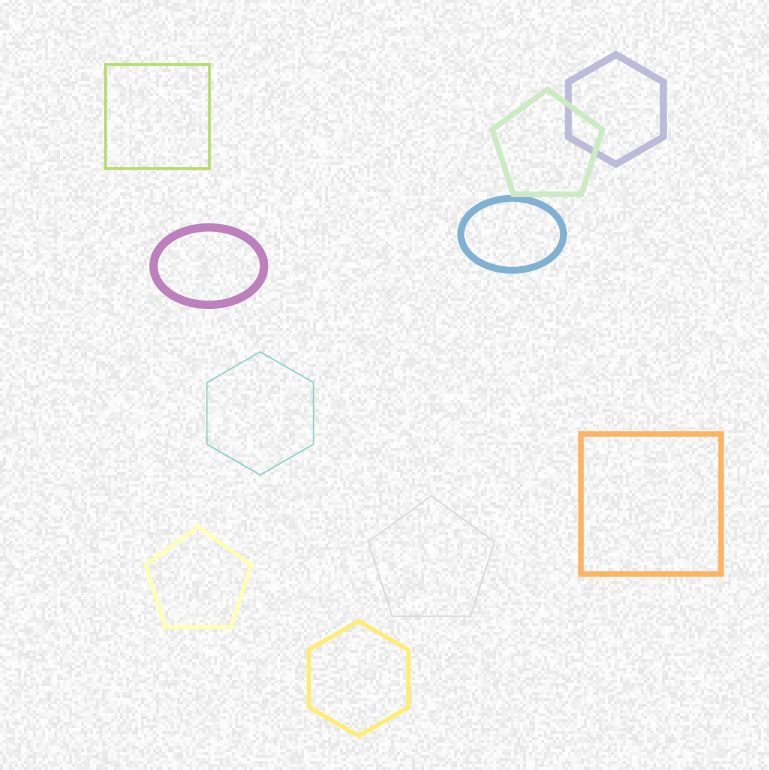[{"shape": "hexagon", "thickness": 0.5, "radius": 0.4, "center": [0.338, 0.463]}, {"shape": "pentagon", "thickness": 1.5, "radius": 0.36, "center": [0.258, 0.244]}, {"shape": "hexagon", "thickness": 2.5, "radius": 0.36, "center": [0.8, 0.858]}, {"shape": "oval", "thickness": 2.5, "radius": 0.33, "center": [0.665, 0.696]}, {"shape": "square", "thickness": 2, "radius": 0.45, "center": [0.846, 0.345]}, {"shape": "square", "thickness": 1, "radius": 0.34, "center": [0.204, 0.85]}, {"shape": "pentagon", "thickness": 0.5, "radius": 0.43, "center": [0.56, 0.27]}, {"shape": "oval", "thickness": 3, "radius": 0.36, "center": [0.271, 0.654]}, {"shape": "pentagon", "thickness": 2, "radius": 0.38, "center": [0.711, 0.809]}, {"shape": "hexagon", "thickness": 1.5, "radius": 0.37, "center": [0.466, 0.119]}]